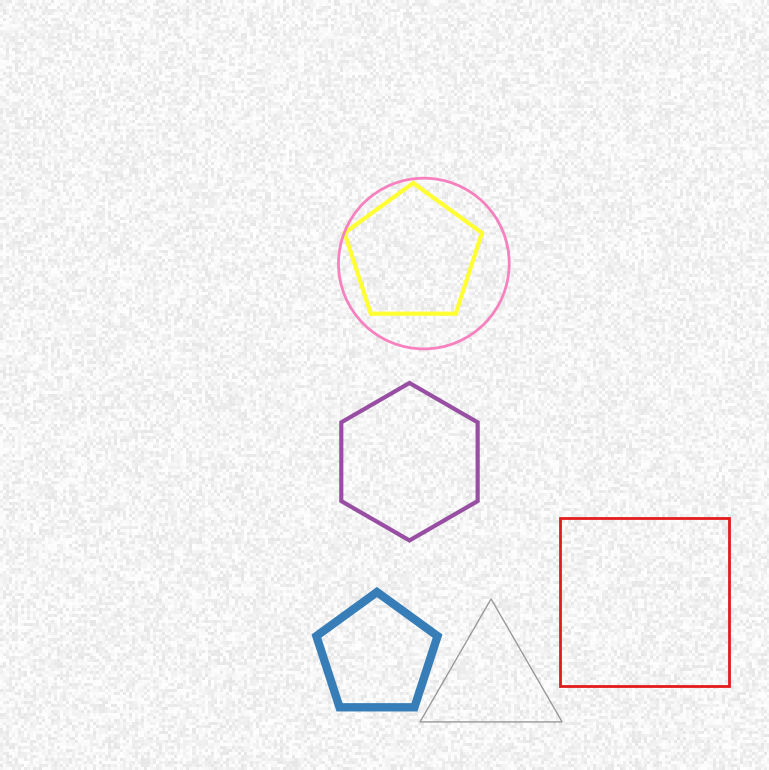[{"shape": "square", "thickness": 1, "radius": 0.55, "center": [0.837, 0.218]}, {"shape": "pentagon", "thickness": 3, "radius": 0.41, "center": [0.49, 0.148]}, {"shape": "hexagon", "thickness": 1.5, "radius": 0.51, "center": [0.532, 0.4]}, {"shape": "pentagon", "thickness": 1.5, "radius": 0.47, "center": [0.537, 0.669]}, {"shape": "circle", "thickness": 1, "radius": 0.55, "center": [0.55, 0.658]}, {"shape": "triangle", "thickness": 0.5, "radius": 0.53, "center": [0.638, 0.116]}]